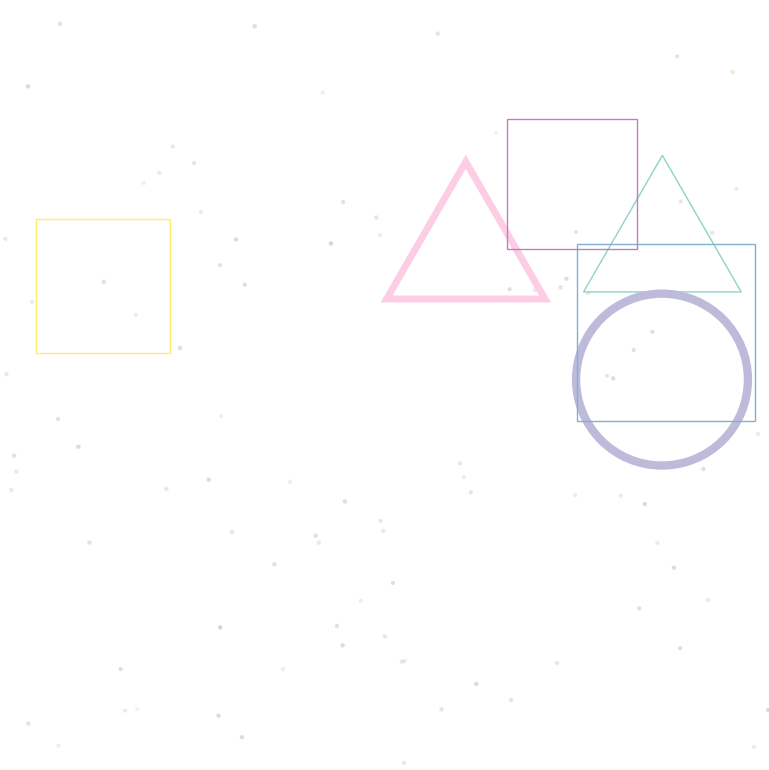[{"shape": "triangle", "thickness": 0.5, "radius": 0.59, "center": [0.86, 0.68]}, {"shape": "circle", "thickness": 3, "radius": 0.56, "center": [0.86, 0.507]}, {"shape": "square", "thickness": 0.5, "radius": 0.58, "center": [0.865, 0.568]}, {"shape": "triangle", "thickness": 2.5, "radius": 0.59, "center": [0.605, 0.671]}, {"shape": "square", "thickness": 0.5, "radius": 0.42, "center": [0.742, 0.761]}, {"shape": "square", "thickness": 0.5, "radius": 0.44, "center": [0.134, 0.628]}]